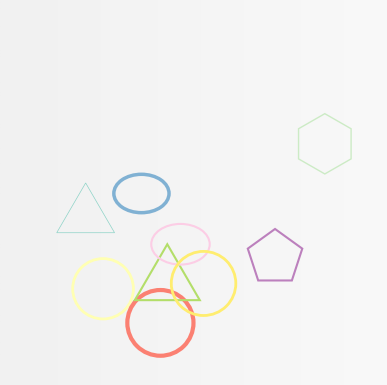[{"shape": "triangle", "thickness": 0.5, "radius": 0.43, "center": [0.221, 0.439]}, {"shape": "circle", "thickness": 2, "radius": 0.39, "center": [0.266, 0.25]}, {"shape": "circle", "thickness": 3, "radius": 0.43, "center": [0.414, 0.161]}, {"shape": "oval", "thickness": 2.5, "radius": 0.36, "center": [0.365, 0.497]}, {"shape": "triangle", "thickness": 1.5, "radius": 0.48, "center": [0.432, 0.269]}, {"shape": "oval", "thickness": 1.5, "radius": 0.38, "center": [0.466, 0.366]}, {"shape": "pentagon", "thickness": 1.5, "radius": 0.37, "center": [0.71, 0.331]}, {"shape": "hexagon", "thickness": 1, "radius": 0.39, "center": [0.838, 0.626]}, {"shape": "circle", "thickness": 2, "radius": 0.42, "center": [0.525, 0.264]}]